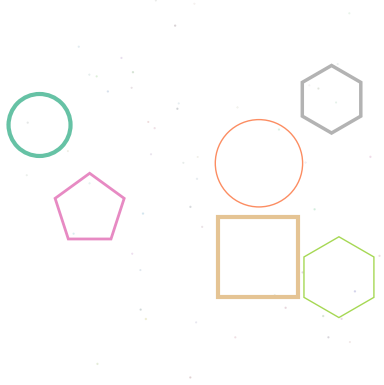[{"shape": "circle", "thickness": 3, "radius": 0.4, "center": [0.103, 0.675]}, {"shape": "circle", "thickness": 1, "radius": 0.57, "center": [0.673, 0.576]}, {"shape": "pentagon", "thickness": 2, "radius": 0.47, "center": [0.233, 0.456]}, {"shape": "hexagon", "thickness": 1, "radius": 0.52, "center": [0.88, 0.28]}, {"shape": "square", "thickness": 3, "radius": 0.52, "center": [0.67, 0.332]}, {"shape": "hexagon", "thickness": 2.5, "radius": 0.44, "center": [0.861, 0.742]}]